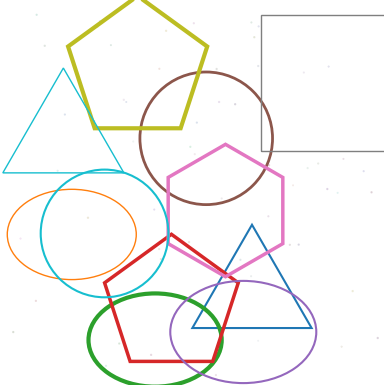[{"shape": "triangle", "thickness": 1.5, "radius": 0.89, "center": [0.655, 0.237]}, {"shape": "oval", "thickness": 1, "radius": 0.84, "center": [0.186, 0.391]}, {"shape": "oval", "thickness": 3, "radius": 0.86, "center": [0.403, 0.117]}, {"shape": "pentagon", "thickness": 2.5, "radius": 0.91, "center": [0.445, 0.209]}, {"shape": "oval", "thickness": 1.5, "radius": 0.95, "center": [0.632, 0.138]}, {"shape": "circle", "thickness": 2, "radius": 0.86, "center": [0.536, 0.641]}, {"shape": "hexagon", "thickness": 2.5, "radius": 0.86, "center": [0.586, 0.453]}, {"shape": "square", "thickness": 1, "radius": 0.89, "center": [0.855, 0.784]}, {"shape": "pentagon", "thickness": 3, "radius": 0.95, "center": [0.358, 0.821]}, {"shape": "circle", "thickness": 1.5, "radius": 0.83, "center": [0.272, 0.394]}, {"shape": "triangle", "thickness": 1, "radius": 0.91, "center": [0.165, 0.642]}]